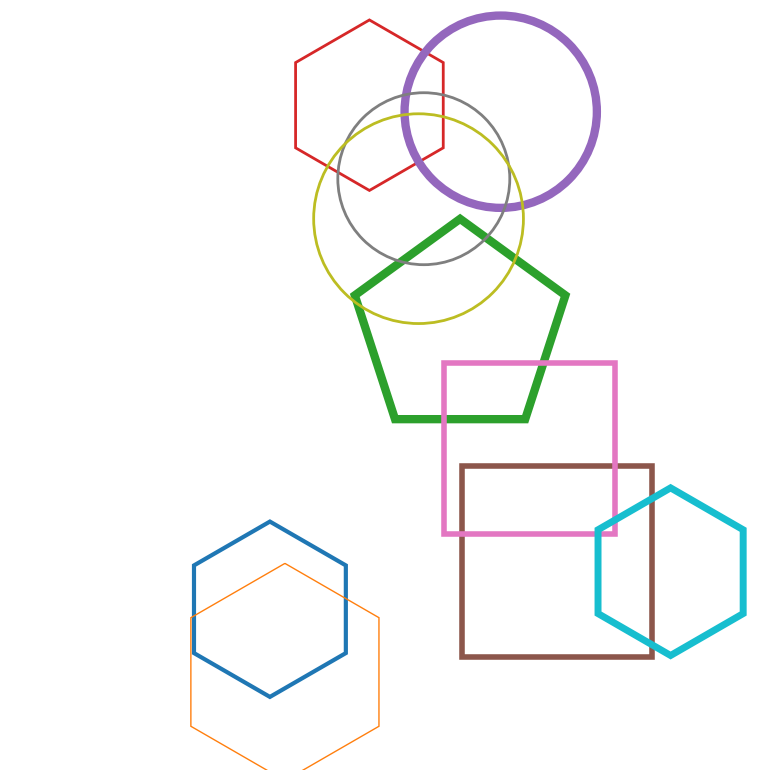[{"shape": "hexagon", "thickness": 1.5, "radius": 0.57, "center": [0.351, 0.209]}, {"shape": "hexagon", "thickness": 0.5, "radius": 0.71, "center": [0.37, 0.127]}, {"shape": "pentagon", "thickness": 3, "radius": 0.72, "center": [0.598, 0.572]}, {"shape": "hexagon", "thickness": 1, "radius": 0.55, "center": [0.48, 0.863]}, {"shape": "circle", "thickness": 3, "radius": 0.62, "center": [0.65, 0.855]}, {"shape": "square", "thickness": 2, "radius": 0.62, "center": [0.723, 0.271]}, {"shape": "square", "thickness": 2, "radius": 0.56, "center": [0.688, 0.417]}, {"shape": "circle", "thickness": 1, "radius": 0.56, "center": [0.55, 0.768]}, {"shape": "circle", "thickness": 1, "radius": 0.68, "center": [0.544, 0.716]}, {"shape": "hexagon", "thickness": 2.5, "radius": 0.54, "center": [0.871, 0.258]}]